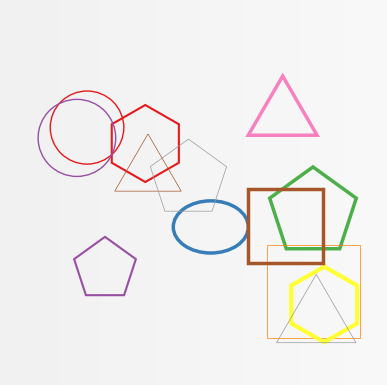[{"shape": "circle", "thickness": 1, "radius": 0.47, "center": [0.225, 0.669]}, {"shape": "hexagon", "thickness": 1.5, "radius": 0.5, "center": [0.375, 0.627]}, {"shape": "oval", "thickness": 2.5, "radius": 0.48, "center": [0.544, 0.411]}, {"shape": "pentagon", "thickness": 2.5, "radius": 0.59, "center": [0.808, 0.449]}, {"shape": "circle", "thickness": 1, "radius": 0.5, "center": [0.198, 0.642]}, {"shape": "pentagon", "thickness": 1.5, "radius": 0.42, "center": [0.271, 0.301]}, {"shape": "square", "thickness": 0.5, "radius": 0.6, "center": [0.809, 0.243]}, {"shape": "hexagon", "thickness": 3, "radius": 0.49, "center": [0.837, 0.209]}, {"shape": "square", "thickness": 2.5, "radius": 0.48, "center": [0.736, 0.413]}, {"shape": "triangle", "thickness": 0.5, "radius": 0.5, "center": [0.382, 0.553]}, {"shape": "triangle", "thickness": 2.5, "radius": 0.51, "center": [0.729, 0.7]}, {"shape": "triangle", "thickness": 0.5, "radius": 0.59, "center": [0.816, 0.169]}, {"shape": "pentagon", "thickness": 0.5, "radius": 0.52, "center": [0.486, 0.535]}]